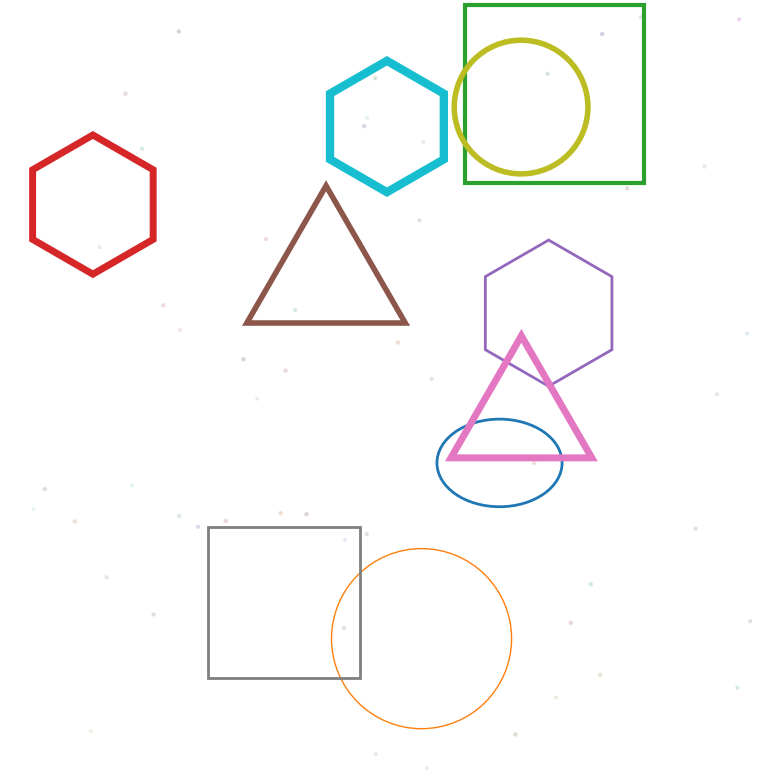[{"shape": "oval", "thickness": 1, "radius": 0.41, "center": [0.649, 0.399]}, {"shape": "circle", "thickness": 0.5, "radius": 0.58, "center": [0.547, 0.171]}, {"shape": "square", "thickness": 1.5, "radius": 0.58, "center": [0.72, 0.878]}, {"shape": "hexagon", "thickness": 2.5, "radius": 0.45, "center": [0.121, 0.734]}, {"shape": "hexagon", "thickness": 1, "radius": 0.47, "center": [0.713, 0.593]}, {"shape": "triangle", "thickness": 2, "radius": 0.59, "center": [0.423, 0.64]}, {"shape": "triangle", "thickness": 2.5, "radius": 0.53, "center": [0.677, 0.458]}, {"shape": "square", "thickness": 1, "radius": 0.49, "center": [0.369, 0.218]}, {"shape": "circle", "thickness": 2, "radius": 0.43, "center": [0.677, 0.861]}, {"shape": "hexagon", "thickness": 3, "radius": 0.43, "center": [0.503, 0.836]}]